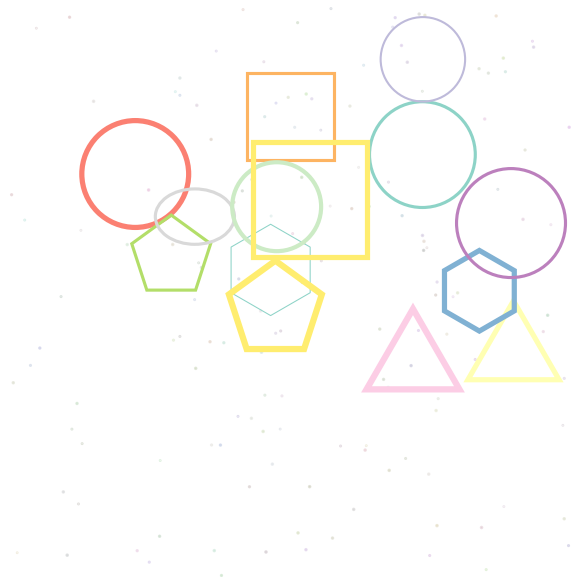[{"shape": "circle", "thickness": 1.5, "radius": 0.46, "center": [0.731, 0.731]}, {"shape": "hexagon", "thickness": 0.5, "radius": 0.4, "center": [0.469, 0.532]}, {"shape": "triangle", "thickness": 2.5, "radius": 0.46, "center": [0.889, 0.387]}, {"shape": "circle", "thickness": 1, "radius": 0.37, "center": [0.732, 0.896]}, {"shape": "circle", "thickness": 2.5, "radius": 0.46, "center": [0.234, 0.698]}, {"shape": "hexagon", "thickness": 2.5, "radius": 0.35, "center": [0.83, 0.496]}, {"shape": "square", "thickness": 1.5, "radius": 0.37, "center": [0.503, 0.797]}, {"shape": "pentagon", "thickness": 1.5, "radius": 0.36, "center": [0.296, 0.555]}, {"shape": "triangle", "thickness": 3, "radius": 0.46, "center": [0.715, 0.371]}, {"shape": "oval", "thickness": 1.5, "radius": 0.34, "center": [0.337, 0.624]}, {"shape": "circle", "thickness": 1.5, "radius": 0.47, "center": [0.885, 0.613]}, {"shape": "circle", "thickness": 2, "radius": 0.38, "center": [0.479, 0.641]}, {"shape": "square", "thickness": 2.5, "radius": 0.49, "center": [0.536, 0.654]}, {"shape": "pentagon", "thickness": 3, "radius": 0.42, "center": [0.477, 0.463]}]